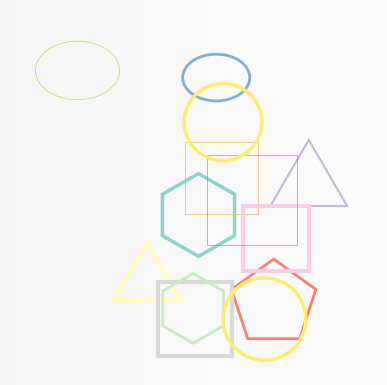[{"shape": "hexagon", "thickness": 2.5, "radius": 0.54, "center": [0.512, 0.442]}, {"shape": "triangle", "thickness": 2.5, "radius": 0.5, "center": [0.379, 0.27]}, {"shape": "triangle", "thickness": 1.5, "radius": 0.57, "center": [0.797, 0.522]}, {"shape": "pentagon", "thickness": 2, "radius": 0.57, "center": [0.706, 0.213]}, {"shape": "oval", "thickness": 2, "radius": 0.43, "center": [0.558, 0.799]}, {"shape": "square", "thickness": 0.5, "radius": 0.47, "center": [0.572, 0.538]}, {"shape": "oval", "thickness": 0.5, "radius": 0.54, "center": [0.2, 0.817]}, {"shape": "square", "thickness": 3, "radius": 0.42, "center": [0.712, 0.381]}, {"shape": "square", "thickness": 3, "radius": 0.48, "center": [0.504, 0.171]}, {"shape": "square", "thickness": 0.5, "radius": 0.58, "center": [0.651, 0.481]}, {"shape": "hexagon", "thickness": 2, "radius": 0.45, "center": [0.498, 0.199]}, {"shape": "circle", "thickness": 2.5, "radius": 0.53, "center": [0.682, 0.171]}, {"shape": "circle", "thickness": 2.5, "radius": 0.5, "center": [0.575, 0.683]}]